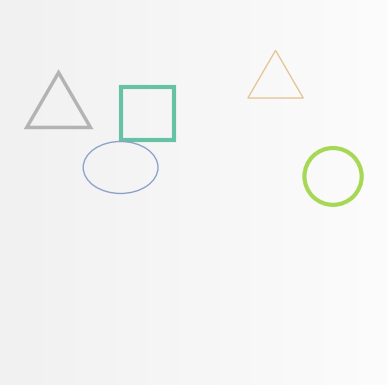[{"shape": "square", "thickness": 3, "radius": 0.34, "center": [0.382, 0.706]}, {"shape": "oval", "thickness": 1, "radius": 0.48, "center": [0.311, 0.565]}, {"shape": "circle", "thickness": 3, "radius": 0.37, "center": [0.86, 0.542]}, {"shape": "triangle", "thickness": 1, "radius": 0.41, "center": [0.711, 0.787]}, {"shape": "triangle", "thickness": 2.5, "radius": 0.47, "center": [0.151, 0.716]}]